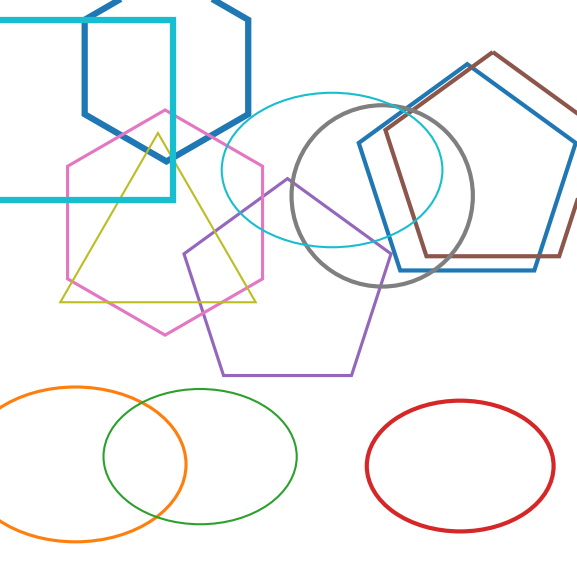[{"shape": "pentagon", "thickness": 2, "radius": 0.99, "center": [0.809, 0.691]}, {"shape": "hexagon", "thickness": 3, "radius": 0.82, "center": [0.288, 0.883]}, {"shape": "oval", "thickness": 1.5, "radius": 0.96, "center": [0.131, 0.195]}, {"shape": "oval", "thickness": 1, "radius": 0.84, "center": [0.347, 0.208]}, {"shape": "oval", "thickness": 2, "radius": 0.81, "center": [0.797, 0.192]}, {"shape": "pentagon", "thickness": 1.5, "radius": 0.94, "center": [0.498, 0.501]}, {"shape": "pentagon", "thickness": 2, "radius": 0.98, "center": [0.853, 0.714]}, {"shape": "hexagon", "thickness": 1.5, "radius": 0.97, "center": [0.286, 0.614]}, {"shape": "circle", "thickness": 2, "radius": 0.78, "center": [0.662, 0.66]}, {"shape": "triangle", "thickness": 1, "radius": 0.98, "center": [0.274, 0.573]}, {"shape": "oval", "thickness": 1, "radius": 0.96, "center": [0.575, 0.705]}, {"shape": "square", "thickness": 3, "radius": 0.78, "center": [0.145, 0.809]}]